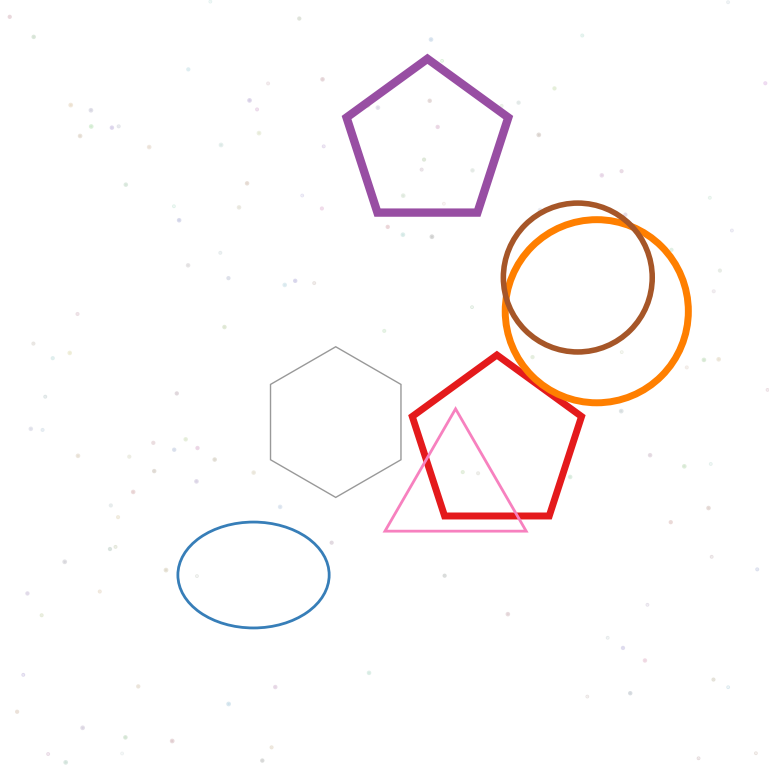[{"shape": "pentagon", "thickness": 2.5, "radius": 0.58, "center": [0.645, 0.423]}, {"shape": "oval", "thickness": 1, "radius": 0.49, "center": [0.329, 0.253]}, {"shape": "pentagon", "thickness": 3, "radius": 0.55, "center": [0.555, 0.813]}, {"shape": "circle", "thickness": 2.5, "radius": 0.59, "center": [0.775, 0.596]}, {"shape": "circle", "thickness": 2, "radius": 0.48, "center": [0.75, 0.64]}, {"shape": "triangle", "thickness": 1, "radius": 0.53, "center": [0.592, 0.363]}, {"shape": "hexagon", "thickness": 0.5, "radius": 0.49, "center": [0.436, 0.452]}]